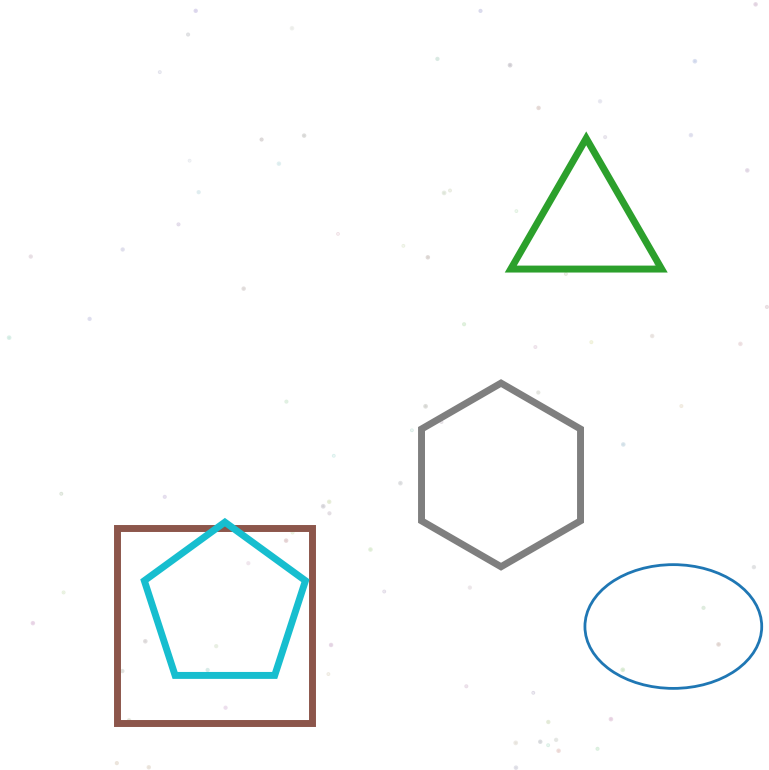[{"shape": "oval", "thickness": 1, "radius": 0.57, "center": [0.874, 0.186]}, {"shape": "triangle", "thickness": 2.5, "radius": 0.57, "center": [0.761, 0.707]}, {"shape": "square", "thickness": 2.5, "radius": 0.63, "center": [0.279, 0.187]}, {"shape": "hexagon", "thickness": 2.5, "radius": 0.6, "center": [0.651, 0.383]}, {"shape": "pentagon", "thickness": 2.5, "radius": 0.55, "center": [0.292, 0.212]}]